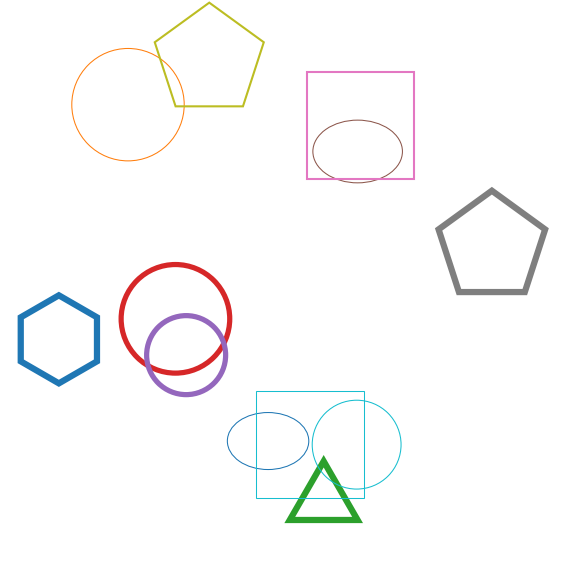[{"shape": "hexagon", "thickness": 3, "radius": 0.38, "center": [0.102, 0.412]}, {"shape": "oval", "thickness": 0.5, "radius": 0.35, "center": [0.464, 0.235]}, {"shape": "circle", "thickness": 0.5, "radius": 0.49, "center": [0.222, 0.818]}, {"shape": "triangle", "thickness": 3, "radius": 0.34, "center": [0.56, 0.133]}, {"shape": "circle", "thickness": 2.5, "radius": 0.47, "center": [0.304, 0.447]}, {"shape": "circle", "thickness": 2.5, "radius": 0.34, "center": [0.322, 0.384]}, {"shape": "oval", "thickness": 0.5, "radius": 0.39, "center": [0.619, 0.737]}, {"shape": "square", "thickness": 1, "radius": 0.46, "center": [0.625, 0.782]}, {"shape": "pentagon", "thickness": 3, "radius": 0.49, "center": [0.852, 0.572]}, {"shape": "pentagon", "thickness": 1, "radius": 0.5, "center": [0.362, 0.895]}, {"shape": "square", "thickness": 0.5, "radius": 0.47, "center": [0.537, 0.229]}, {"shape": "circle", "thickness": 0.5, "radius": 0.38, "center": [0.618, 0.229]}]